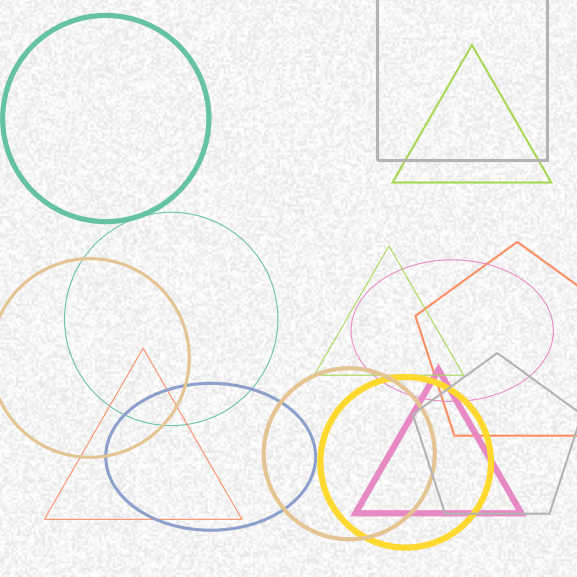[{"shape": "circle", "thickness": 0.5, "radius": 0.92, "center": [0.296, 0.447]}, {"shape": "circle", "thickness": 2.5, "radius": 0.89, "center": [0.183, 0.794]}, {"shape": "pentagon", "thickness": 1, "radius": 0.93, "center": [0.896, 0.395]}, {"shape": "triangle", "thickness": 0.5, "radius": 0.99, "center": [0.248, 0.199]}, {"shape": "oval", "thickness": 1.5, "radius": 0.91, "center": [0.365, 0.208]}, {"shape": "oval", "thickness": 0.5, "radius": 0.88, "center": [0.783, 0.427]}, {"shape": "triangle", "thickness": 3, "radius": 0.83, "center": [0.759, 0.193]}, {"shape": "triangle", "thickness": 1, "radius": 0.79, "center": [0.817, 0.762]}, {"shape": "triangle", "thickness": 0.5, "radius": 0.75, "center": [0.673, 0.424]}, {"shape": "circle", "thickness": 3, "radius": 0.74, "center": [0.702, 0.199]}, {"shape": "circle", "thickness": 2, "radius": 0.74, "center": [0.605, 0.213]}, {"shape": "circle", "thickness": 1.5, "radius": 0.86, "center": [0.156, 0.379]}, {"shape": "square", "thickness": 1.5, "radius": 0.74, "center": [0.8, 0.869]}, {"shape": "pentagon", "thickness": 1, "radius": 0.77, "center": [0.861, 0.234]}]